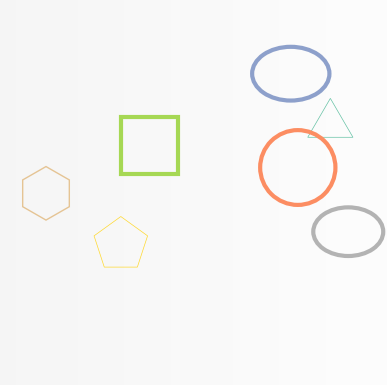[{"shape": "triangle", "thickness": 0.5, "radius": 0.34, "center": [0.852, 0.677]}, {"shape": "circle", "thickness": 3, "radius": 0.49, "center": [0.768, 0.565]}, {"shape": "oval", "thickness": 3, "radius": 0.5, "center": [0.75, 0.809]}, {"shape": "square", "thickness": 3, "radius": 0.37, "center": [0.385, 0.623]}, {"shape": "pentagon", "thickness": 0.5, "radius": 0.36, "center": [0.312, 0.365]}, {"shape": "hexagon", "thickness": 1, "radius": 0.35, "center": [0.119, 0.498]}, {"shape": "oval", "thickness": 3, "radius": 0.45, "center": [0.899, 0.398]}]